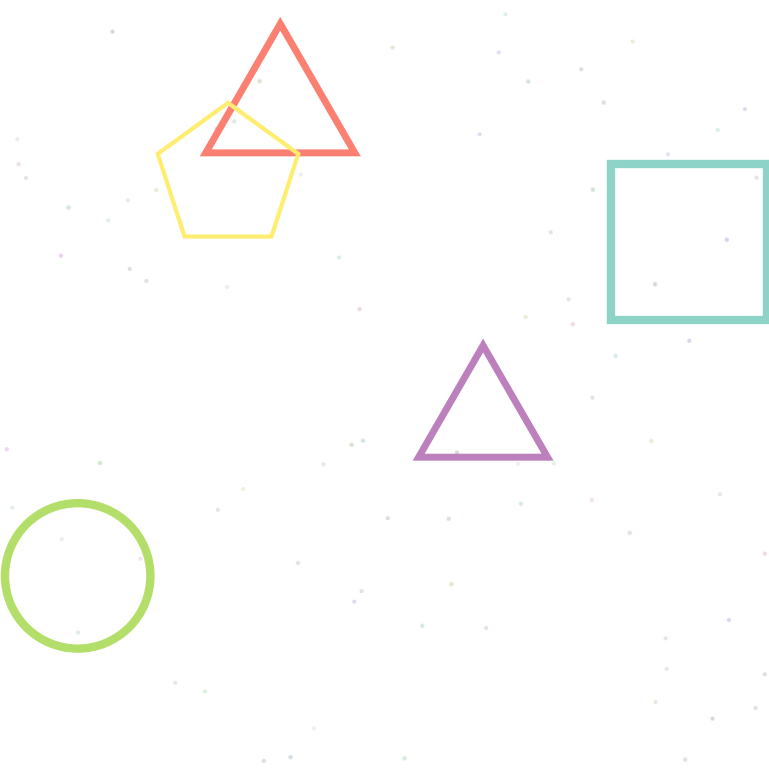[{"shape": "square", "thickness": 3, "radius": 0.51, "center": [0.895, 0.686]}, {"shape": "triangle", "thickness": 2.5, "radius": 0.56, "center": [0.364, 0.857]}, {"shape": "circle", "thickness": 3, "radius": 0.47, "center": [0.101, 0.252]}, {"shape": "triangle", "thickness": 2.5, "radius": 0.48, "center": [0.627, 0.455]}, {"shape": "pentagon", "thickness": 1.5, "radius": 0.48, "center": [0.296, 0.77]}]